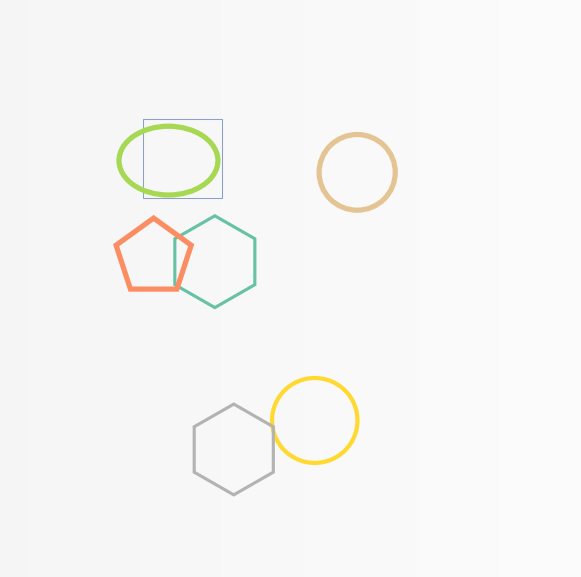[{"shape": "hexagon", "thickness": 1.5, "radius": 0.4, "center": [0.37, 0.546]}, {"shape": "pentagon", "thickness": 2.5, "radius": 0.34, "center": [0.264, 0.554]}, {"shape": "square", "thickness": 0.5, "radius": 0.34, "center": [0.314, 0.724]}, {"shape": "oval", "thickness": 2.5, "radius": 0.43, "center": [0.29, 0.721]}, {"shape": "circle", "thickness": 2, "radius": 0.37, "center": [0.541, 0.271]}, {"shape": "circle", "thickness": 2.5, "radius": 0.33, "center": [0.614, 0.701]}, {"shape": "hexagon", "thickness": 1.5, "radius": 0.39, "center": [0.402, 0.221]}]